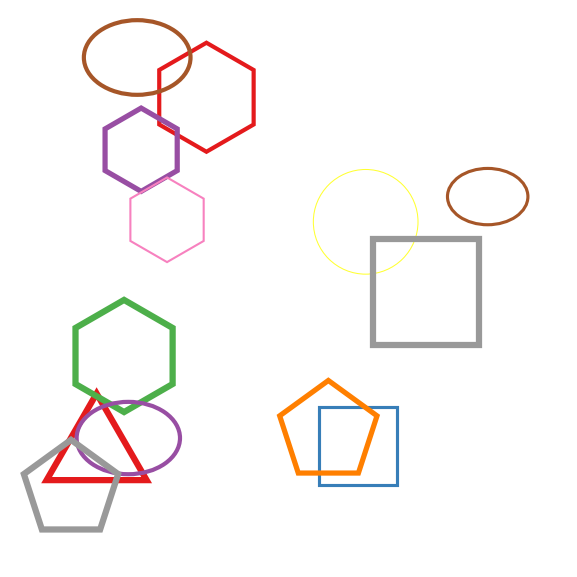[{"shape": "triangle", "thickness": 3, "radius": 0.5, "center": [0.167, 0.218]}, {"shape": "hexagon", "thickness": 2, "radius": 0.47, "center": [0.357, 0.831]}, {"shape": "square", "thickness": 1.5, "radius": 0.34, "center": [0.619, 0.227]}, {"shape": "hexagon", "thickness": 3, "radius": 0.49, "center": [0.215, 0.383]}, {"shape": "oval", "thickness": 2, "radius": 0.45, "center": [0.222, 0.241]}, {"shape": "hexagon", "thickness": 2.5, "radius": 0.36, "center": [0.244, 0.74]}, {"shape": "pentagon", "thickness": 2.5, "radius": 0.44, "center": [0.569, 0.252]}, {"shape": "circle", "thickness": 0.5, "radius": 0.45, "center": [0.633, 0.615]}, {"shape": "oval", "thickness": 1.5, "radius": 0.35, "center": [0.844, 0.659]}, {"shape": "oval", "thickness": 2, "radius": 0.46, "center": [0.238, 0.9]}, {"shape": "hexagon", "thickness": 1, "radius": 0.37, "center": [0.289, 0.619]}, {"shape": "pentagon", "thickness": 3, "radius": 0.43, "center": [0.123, 0.152]}, {"shape": "square", "thickness": 3, "radius": 0.46, "center": [0.738, 0.493]}]